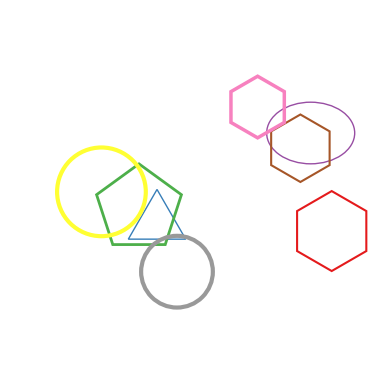[{"shape": "hexagon", "thickness": 1.5, "radius": 0.52, "center": [0.862, 0.4]}, {"shape": "triangle", "thickness": 1, "radius": 0.43, "center": [0.408, 0.422]}, {"shape": "pentagon", "thickness": 2, "radius": 0.58, "center": [0.361, 0.458]}, {"shape": "oval", "thickness": 1, "radius": 0.57, "center": [0.807, 0.655]}, {"shape": "circle", "thickness": 3, "radius": 0.58, "center": [0.263, 0.502]}, {"shape": "hexagon", "thickness": 1.5, "radius": 0.44, "center": [0.78, 0.615]}, {"shape": "hexagon", "thickness": 2.5, "radius": 0.4, "center": [0.669, 0.722]}, {"shape": "circle", "thickness": 3, "radius": 0.47, "center": [0.46, 0.294]}]